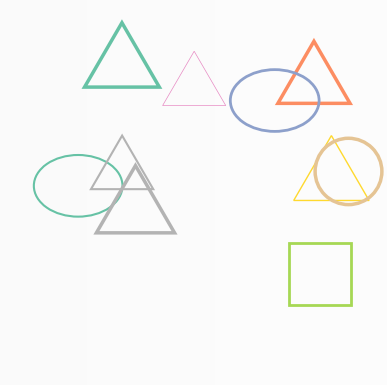[{"shape": "triangle", "thickness": 2.5, "radius": 0.56, "center": [0.315, 0.829]}, {"shape": "oval", "thickness": 1.5, "radius": 0.57, "center": [0.202, 0.517]}, {"shape": "triangle", "thickness": 2.5, "radius": 0.54, "center": [0.81, 0.785]}, {"shape": "oval", "thickness": 2, "radius": 0.57, "center": [0.709, 0.739]}, {"shape": "triangle", "thickness": 0.5, "radius": 0.47, "center": [0.501, 0.773]}, {"shape": "square", "thickness": 2, "radius": 0.4, "center": [0.825, 0.289]}, {"shape": "triangle", "thickness": 1, "radius": 0.56, "center": [0.855, 0.535]}, {"shape": "circle", "thickness": 2.5, "radius": 0.43, "center": [0.899, 0.555]}, {"shape": "triangle", "thickness": 1.5, "radius": 0.46, "center": [0.315, 0.555]}, {"shape": "triangle", "thickness": 2.5, "radius": 0.58, "center": [0.35, 0.453]}]